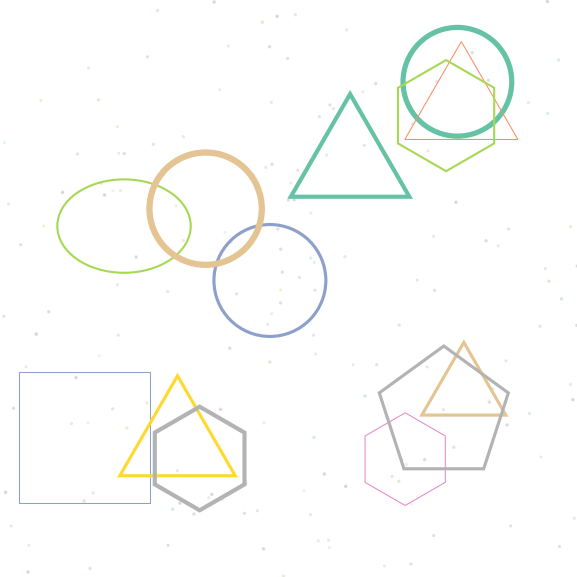[{"shape": "triangle", "thickness": 2, "radius": 0.59, "center": [0.606, 0.718]}, {"shape": "circle", "thickness": 2.5, "radius": 0.47, "center": [0.792, 0.858]}, {"shape": "triangle", "thickness": 0.5, "radius": 0.57, "center": [0.799, 0.814]}, {"shape": "circle", "thickness": 1.5, "radius": 0.48, "center": [0.467, 0.513]}, {"shape": "square", "thickness": 0.5, "radius": 0.56, "center": [0.147, 0.242]}, {"shape": "hexagon", "thickness": 0.5, "radius": 0.4, "center": [0.702, 0.204]}, {"shape": "hexagon", "thickness": 1, "radius": 0.48, "center": [0.772, 0.799]}, {"shape": "oval", "thickness": 1, "radius": 0.58, "center": [0.215, 0.608]}, {"shape": "triangle", "thickness": 1.5, "radius": 0.58, "center": [0.307, 0.233]}, {"shape": "circle", "thickness": 3, "radius": 0.49, "center": [0.356, 0.638]}, {"shape": "triangle", "thickness": 1.5, "radius": 0.42, "center": [0.803, 0.322]}, {"shape": "pentagon", "thickness": 1.5, "radius": 0.59, "center": [0.769, 0.282]}, {"shape": "hexagon", "thickness": 2, "radius": 0.45, "center": [0.346, 0.205]}]